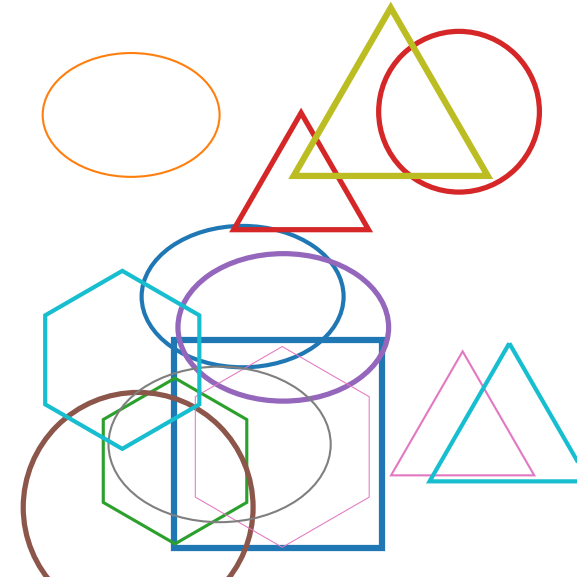[{"shape": "oval", "thickness": 2, "radius": 0.87, "center": [0.42, 0.486]}, {"shape": "square", "thickness": 3, "radius": 0.9, "center": [0.482, 0.231]}, {"shape": "oval", "thickness": 1, "radius": 0.77, "center": [0.227, 0.8]}, {"shape": "hexagon", "thickness": 1.5, "radius": 0.72, "center": [0.303, 0.201]}, {"shape": "triangle", "thickness": 2.5, "radius": 0.67, "center": [0.521, 0.669]}, {"shape": "circle", "thickness": 2.5, "radius": 0.7, "center": [0.795, 0.806]}, {"shape": "oval", "thickness": 2.5, "radius": 0.91, "center": [0.491, 0.432]}, {"shape": "circle", "thickness": 2.5, "radius": 1.0, "center": [0.239, 0.121]}, {"shape": "triangle", "thickness": 1, "radius": 0.72, "center": [0.801, 0.248]}, {"shape": "hexagon", "thickness": 0.5, "radius": 0.87, "center": [0.489, 0.225]}, {"shape": "oval", "thickness": 1, "radius": 0.96, "center": [0.38, 0.23]}, {"shape": "triangle", "thickness": 3, "radius": 0.97, "center": [0.677, 0.792]}, {"shape": "hexagon", "thickness": 2, "radius": 0.77, "center": [0.212, 0.376]}, {"shape": "triangle", "thickness": 2, "radius": 0.8, "center": [0.882, 0.245]}]